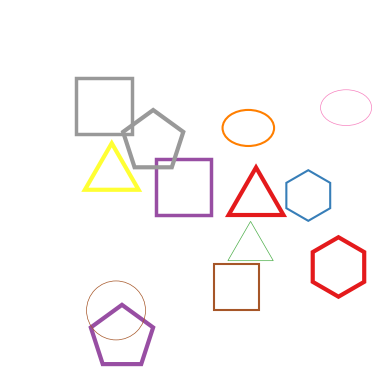[{"shape": "hexagon", "thickness": 3, "radius": 0.39, "center": [0.879, 0.307]}, {"shape": "triangle", "thickness": 3, "radius": 0.41, "center": [0.665, 0.483]}, {"shape": "hexagon", "thickness": 1.5, "radius": 0.33, "center": [0.801, 0.492]}, {"shape": "triangle", "thickness": 0.5, "radius": 0.34, "center": [0.651, 0.357]}, {"shape": "pentagon", "thickness": 3, "radius": 0.43, "center": [0.317, 0.123]}, {"shape": "square", "thickness": 2.5, "radius": 0.36, "center": [0.477, 0.514]}, {"shape": "oval", "thickness": 1.5, "radius": 0.33, "center": [0.645, 0.668]}, {"shape": "triangle", "thickness": 3, "radius": 0.4, "center": [0.29, 0.547]}, {"shape": "square", "thickness": 1.5, "radius": 0.3, "center": [0.614, 0.255]}, {"shape": "circle", "thickness": 0.5, "radius": 0.38, "center": [0.301, 0.194]}, {"shape": "oval", "thickness": 0.5, "radius": 0.33, "center": [0.899, 0.72]}, {"shape": "square", "thickness": 2.5, "radius": 0.37, "center": [0.27, 0.725]}, {"shape": "pentagon", "thickness": 3, "radius": 0.41, "center": [0.398, 0.632]}]